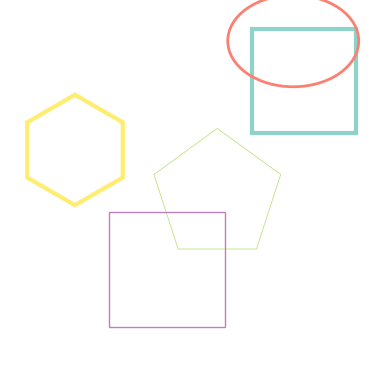[{"shape": "square", "thickness": 3, "radius": 0.68, "center": [0.789, 0.79]}, {"shape": "oval", "thickness": 2, "radius": 0.85, "center": [0.762, 0.894]}, {"shape": "pentagon", "thickness": 0.5, "radius": 0.87, "center": [0.564, 0.493]}, {"shape": "square", "thickness": 1, "radius": 0.75, "center": [0.433, 0.3]}, {"shape": "hexagon", "thickness": 3, "radius": 0.72, "center": [0.195, 0.611]}]